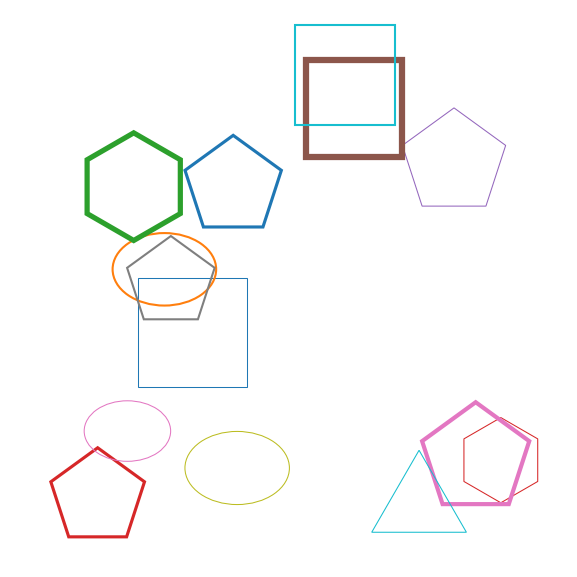[{"shape": "pentagon", "thickness": 1.5, "radius": 0.44, "center": [0.404, 0.677]}, {"shape": "square", "thickness": 0.5, "radius": 0.47, "center": [0.334, 0.423]}, {"shape": "oval", "thickness": 1, "radius": 0.45, "center": [0.285, 0.533]}, {"shape": "hexagon", "thickness": 2.5, "radius": 0.47, "center": [0.232, 0.676]}, {"shape": "hexagon", "thickness": 0.5, "radius": 0.37, "center": [0.867, 0.202]}, {"shape": "pentagon", "thickness": 1.5, "radius": 0.43, "center": [0.169, 0.139]}, {"shape": "pentagon", "thickness": 0.5, "radius": 0.47, "center": [0.786, 0.718]}, {"shape": "square", "thickness": 3, "radius": 0.42, "center": [0.613, 0.811]}, {"shape": "pentagon", "thickness": 2, "radius": 0.49, "center": [0.824, 0.205]}, {"shape": "oval", "thickness": 0.5, "radius": 0.37, "center": [0.221, 0.253]}, {"shape": "pentagon", "thickness": 1, "radius": 0.4, "center": [0.296, 0.511]}, {"shape": "oval", "thickness": 0.5, "radius": 0.45, "center": [0.411, 0.189]}, {"shape": "square", "thickness": 1, "radius": 0.43, "center": [0.597, 0.869]}, {"shape": "triangle", "thickness": 0.5, "radius": 0.47, "center": [0.726, 0.125]}]